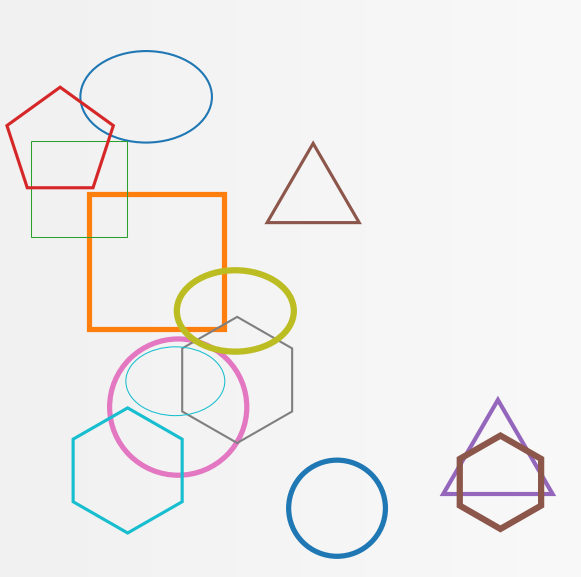[{"shape": "oval", "thickness": 1, "radius": 0.57, "center": [0.251, 0.831]}, {"shape": "circle", "thickness": 2.5, "radius": 0.42, "center": [0.58, 0.119]}, {"shape": "square", "thickness": 2.5, "radius": 0.58, "center": [0.27, 0.546]}, {"shape": "square", "thickness": 0.5, "radius": 0.41, "center": [0.136, 0.672]}, {"shape": "pentagon", "thickness": 1.5, "radius": 0.48, "center": [0.103, 0.752]}, {"shape": "triangle", "thickness": 2, "radius": 0.54, "center": [0.857, 0.198]}, {"shape": "hexagon", "thickness": 3, "radius": 0.4, "center": [0.861, 0.164]}, {"shape": "triangle", "thickness": 1.5, "radius": 0.46, "center": [0.539, 0.659]}, {"shape": "circle", "thickness": 2.5, "radius": 0.59, "center": [0.307, 0.294]}, {"shape": "hexagon", "thickness": 1, "radius": 0.55, "center": [0.408, 0.341]}, {"shape": "oval", "thickness": 3, "radius": 0.5, "center": [0.405, 0.461]}, {"shape": "hexagon", "thickness": 1.5, "radius": 0.54, "center": [0.22, 0.185]}, {"shape": "oval", "thickness": 0.5, "radius": 0.43, "center": [0.302, 0.339]}]